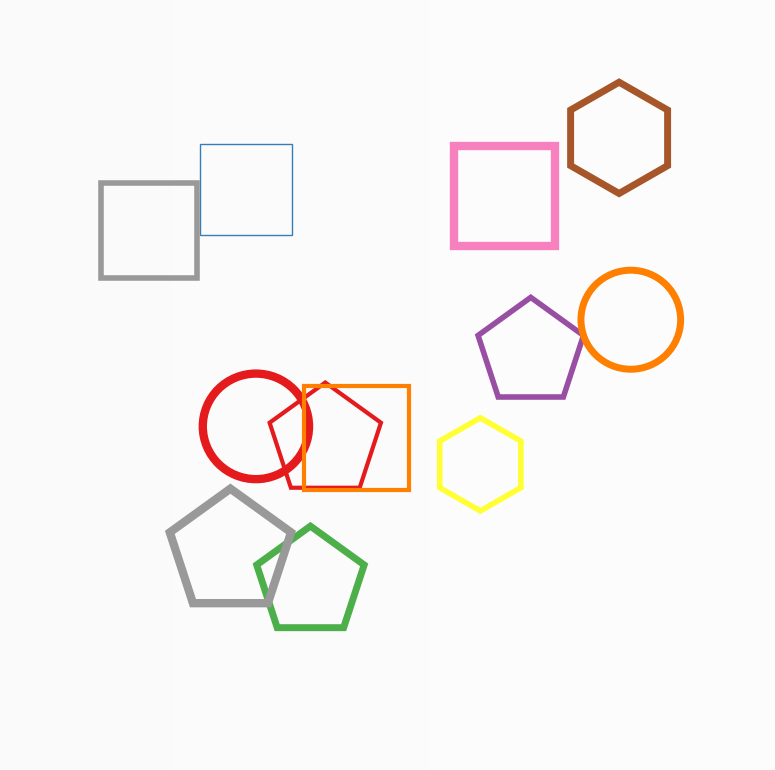[{"shape": "pentagon", "thickness": 1.5, "radius": 0.38, "center": [0.42, 0.428]}, {"shape": "circle", "thickness": 3, "radius": 0.34, "center": [0.33, 0.446]}, {"shape": "square", "thickness": 0.5, "radius": 0.3, "center": [0.317, 0.754]}, {"shape": "pentagon", "thickness": 2.5, "radius": 0.36, "center": [0.401, 0.244]}, {"shape": "pentagon", "thickness": 2, "radius": 0.36, "center": [0.685, 0.542]}, {"shape": "square", "thickness": 1.5, "radius": 0.34, "center": [0.46, 0.431]}, {"shape": "circle", "thickness": 2.5, "radius": 0.32, "center": [0.814, 0.585]}, {"shape": "hexagon", "thickness": 2, "radius": 0.3, "center": [0.62, 0.397]}, {"shape": "hexagon", "thickness": 2.5, "radius": 0.36, "center": [0.799, 0.821]}, {"shape": "square", "thickness": 3, "radius": 0.33, "center": [0.651, 0.746]}, {"shape": "square", "thickness": 2, "radius": 0.31, "center": [0.193, 0.701]}, {"shape": "pentagon", "thickness": 3, "radius": 0.41, "center": [0.297, 0.283]}]